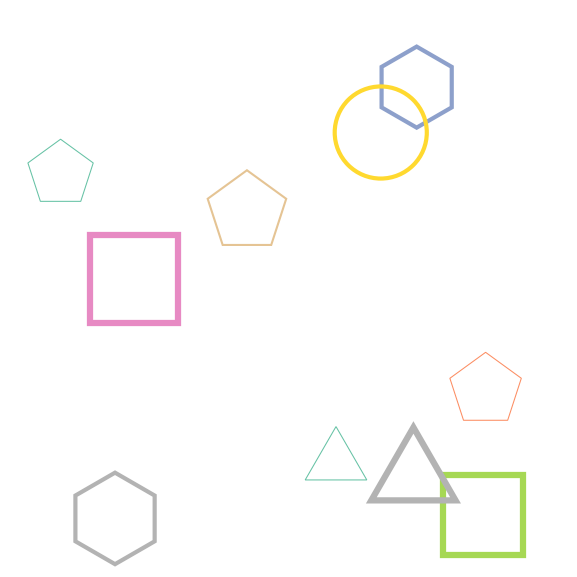[{"shape": "triangle", "thickness": 0.5, "radius": 0.31, "center": [0.582, 0.199]}, {"shape": "pentagon", "thickness": 0.5, "radius": 0.3, "center": [0.105, 0.699]}, {"shape": "pentagon", "thickness": 0.5, "radius": 0.33, "center": [0.841, 0.324]}, {"shape": "hexagon", "thickness": 2, "radius": 0.35, "center": [0.721, 0.848]}, {"shape": "square", "thickness": 3, "radius": 0.38, "center": [0.232, 0.515]}, {"shape": "square", "thickness": 3, "radius": 0.34, "center": [0.837, 0.108]}, {"shape": "circle", "thickness": 2, "radius": 0.4, "center": [0.659, 0.77]}, {"shape": "pentagon", "thickness": 1, "radius": 0.36, "center": [0.428, 0.633]}, {"shape": "hexagon", "thickness": 2, "radius": 0.4, "center": [0.199, 0.101]}, {"shape": "triangle", "thickness": 3, "radius": 0.42, "center": [0.716, 0.175]}]